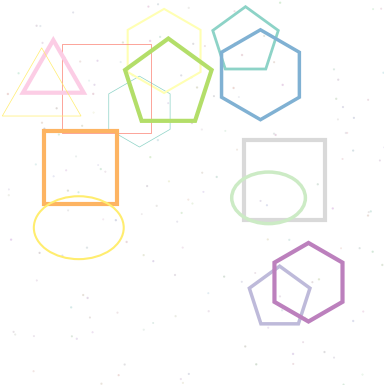[{"shape": "hexagon", "thickness": 0.5, "radius": 0.46, "center": [0.362, 0.71]}, {"shape": "pentagon", "thickness": 2, "radius": 0.45, "center": [0.638, 0.893]}, {"shape": "hexagon", "thickness": 1.5, "radius": 0.55, "center": [0.426, 0.868]}, {"shape": "pentagon", "thickness": 2.5, "radius": 0.41, "center": [0.726, 0.226]}, {"shape": "square", "thickness": 0.5, "radius": 0.58, "center": [0.277, 0.77]}, {"shape": "hexagon", "thickness": 2.5, "radius": 0.58, "center": [0.677, 0.806]}, {"shape": "square", "thickness": 3, "radius": 0.48, "center": [0.209, 0.565]}, {"shape": "pentagon", "thickness": 3, "radius": 0.59, "center": [0.437, 0.782]}, {"shape": "triangle", "thickness": 3, "radius": 0.46, "center": [0.138, 0.805]}, {"shape": "square", "thickness": 3, "radius": 0.52, "center": [0.739, 0.532]}, {"shape": "hexagon", "thickness": 3, "radius": 0.51, "center": [0.801, 0.267]}, {"shape": "oval", "thickness": 2.5, "radius": 0.48, "center": [0.698, 0.486]}, {"shape": "triangle", "thickness": 0.5, "radius": 0.59, "center": [0.108, 0.758]}, {"shape": "oval", "thickness": 1.5, "radius": 0.58, "center": [0.205, 0.409]}]